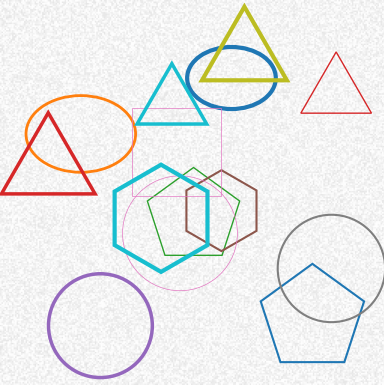[{"shape": "pentagon", "thickness": 1.5, "radius": 0.71, "center": [0.811, 0.174]}, {"shape": "oval", "thickness": 3, "radius": 0.58, "center": [0.601, 0.797]}, {"shape": "oval", "thickness": 2, "radius": 0.71, "center": [0.21, 0.652]}, {"shape": "pentagon", "thickness": 1, "radius": 0.63, "center": [0.503, 0.439]}, {"shape": "triangle", "thickness": 1, "radius": 0.53, "center": [0.873, 0.759]}, {"shape": "triangle", "thickness": 2.5, "radius": 0.7, "center": [0.125, 0.567]}, {"shape": "circle", "thickness": 2.5, "radius": 0.67, "center": [0.261, 0.154]}, {"shape": "hexagon", "thickness": 1.5, "radius": 0.53, "center": [0.575, 0.453]}, {"shape": "square", "thickness": 0.5, "radius": 0.58, "center": [0.46, 0.605]}, {"shape": "circle", "thickness": 0.5, "radius": 0.75, "center": [0.467, 0.394]}, {"shape": "circle", "thickness": 1.5, "radius": 0.7, "center": [0.861, 0.303]}, {"shape": "triangle", "thickness": 3, "radius": 0.64, "center": [0.635, 0.855]}, {"shape": "triangle", "thickness": 2.5, "radius": 0.52, "center": [0.446, 0.73]}, {"shape": "hexagon", "thickness": 3, "radius": 0.7, "center": [0.418, 0.433]}]